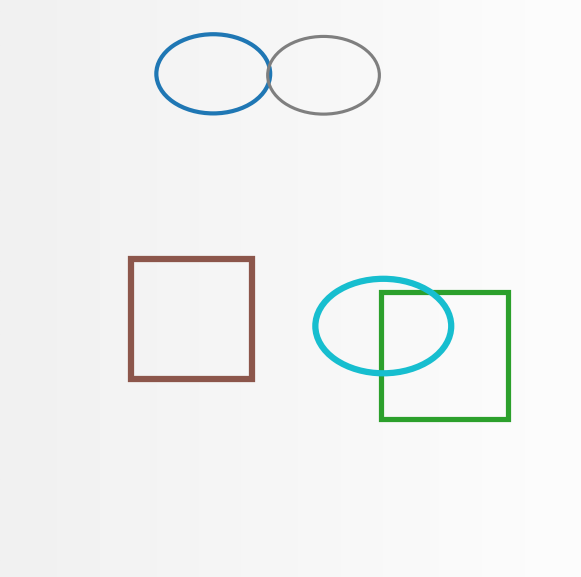[{"shape": "oval", "thickness": 2, "radius": 0.49, "center": [0.367, 0.871]}, {"shape": "square", "thickness": 2.5, "radius": 0.55, "center": [0.765, 0.383]}, {"shape": "square", "thickness": 3, "radius": 0.52, "center": [0.329, 0.447]}, {"shape": "oval", "thickness": 1.5, "radius": 0.48, "center": [0.557, 0.869]}, {"shape": "oval", "thickness": 3, "radius": 0.58, "center": [0.659, 0.435]}]